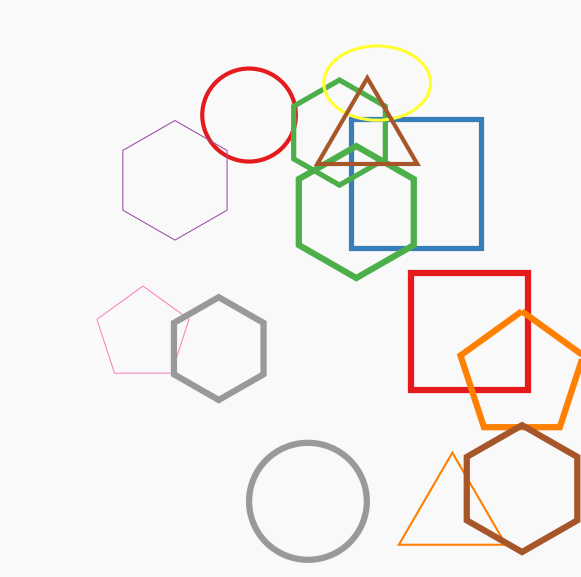[{"shape": "circle", "thickness": 2, "radius": 0.4, "center": [0.429, 0.8]}, {"shape": "square", "thickness": 3, "radius": 0.5, "center": [0.808, 0.425]}, {"shape": "square", "thickness": 2.5, "radius": 0.56, "center": [0.716, 0.682]}, {"shape": "hexagon", "thickness": 3, "radius": 0.57, "center": [0.613, 0.632]}, {"shape": "hexagon", "thickness": 2.5, "radius": 0.46, "center": [0.584, 0.77]}, {"shape": "hexagon", "thickness": 0.5, "radius": 0.52, "center": [0.301, 0.687]}, {"shape": "pentagon", "thickness": 3, "radius": 0.56, "center": [0.898, 0.349]}, {"shape": "triangle", "thickness": 1, "radius": 0.53, "center": [0.778, 0.109]}, {"shape": "oval", "thickness": 1.5, "radius": 0.46, "center": [0.649, 0.855]}, {"shape": "hexagon", "thickness": 3, "radius": 0.55, "center": [0.898, 0.153]}, {"shape": "triangle", "thickness": 2, "radius": 0.5, "center": [0.632, 0.765]}, {"shape": "pentagon", "thickness": 0.5, "radius": 0.42, "center": [0.246, 0.42]}, {"shape": "circle", "thickness": 3, "radius": 0.51, "center": [0.53, 0.131]}, {"shape": "hexagon", "thickness": 3, "radius": 0.44, "center": [0.376, 0.395]}]